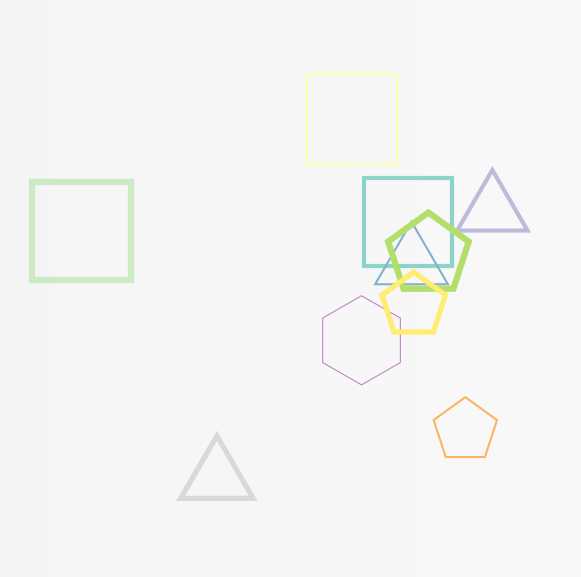[{"shape": "square", "thickness": 2, "radius": 0.38, "center": [0.702, 0.615]}, {"shape": "square", "thickness": 1, "radius": 0.39, "center": [0.605, 0.793]}, {"shape": "triangle", "thickness": 2, "radius": 0.35, "center": [0.847, 0.635]}, {"shape": "triangle", "thickness": 1, "radius": 0.36, "center": [0.708, 0.543]}, {"shape": "pentagon", "thickness": 1, "radius": 0.29, "center": [0.801, 0.254]}, {"shape": "pentagon", "thickness": 3, "radius": 0.36, "center": [0.737, 0.558]}, {"shape": "triangle", "thickness": 2.5, "radius": 0.36, "center": [0.373, 0.172]}, {"shape": "hexagon", "thickness": 0.5, "radius": 0.39, "center": [0.622, 0.41]}, {"shape": "square", "thickness": 3, "radius": 0.42, "center": [0.14, 0.599]}, {"shape": "pentagon", "thickness": 2.5, "radius": 0.29, "center": [0.712, 0.47]}]